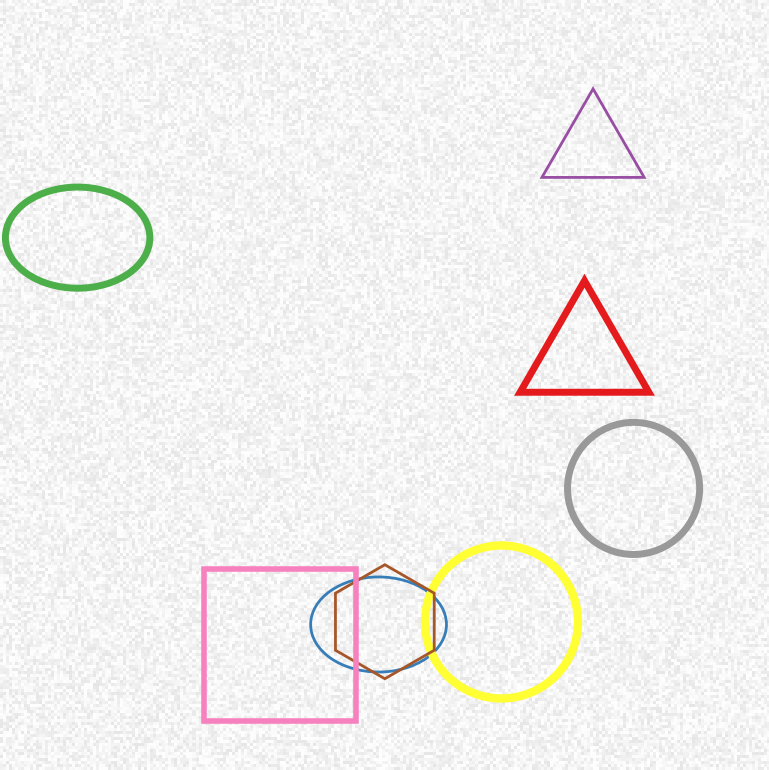[{"shape": "triangle", "thickness": 2.5, "radius": 0.48, "center": [0.759, 0.539]}, {"shape": "oval", "thickness": 1, "radius": 0.44, "center": [0.492, 0.189]}, {"shape": "oval", "thickness": 2.5, "radius": 0.47, "center": [0.101, 0.691]}, {"shape": "triangle", "thickness": 1, "radius": 0.38, "center": [0.77, 0.808]}, {"shape": "circle", "thickness": 3, "radius": 0.5, "center": [0.651, 0.192]}, {"shape": "hexagon", "thickness": 1, "radius": 0.37, "center": [0.5, 0.193]}, {"shape": "square", "thickness": 2, "radius": 0.49, "center": [0.364, 0.163]}, {"shape": "circle", "thickness": 2.5, "radius": 0.43, "center": [0.823, 0.366]}]